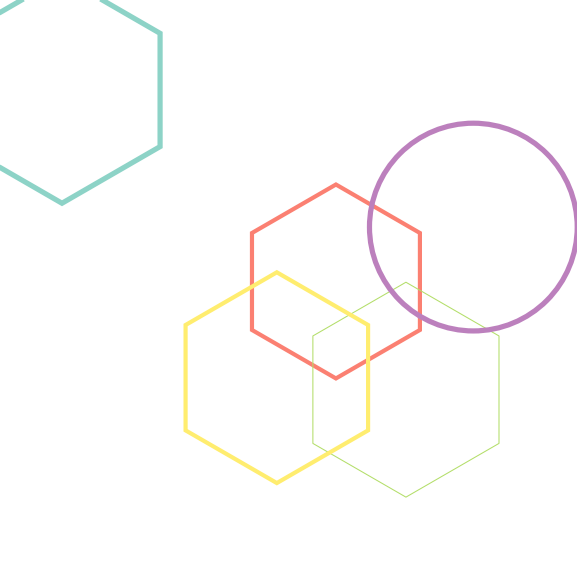[{"shape": "hexagon", "thickness": 2.5, "radius": 0.98, "center": [0.107, 0.843]}, {"shape": "hexagon", "thickness": 2, "radius": 0.84, "center": [0.582, 0.512]}, {"shape": "hexagon", "thickness": 0.5, "radius": 0.93, "center": [0.703, 0.324]}, {"shape": "circle", "thickness": 2.5, "radius": 0.9, "center": [0.82, 0.606]}, {"shape": "hexagon", "thickness": 2, "radius": 0.91, "center": [0.479, 0.345]}]